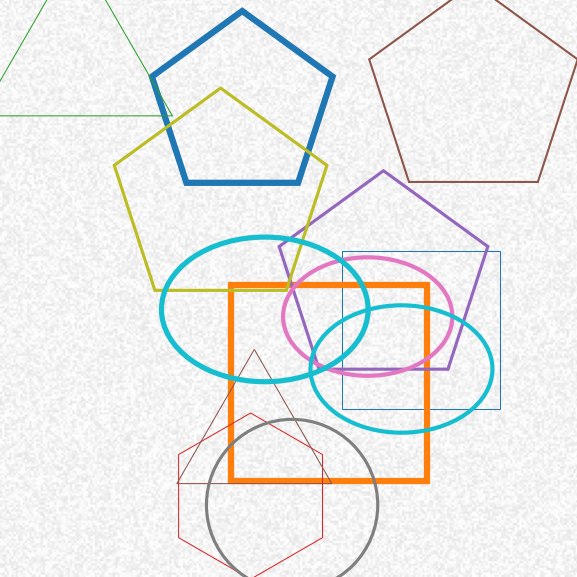[{"shape": "pentagon", "thickness": 3, "radius": 0.82, "center": [0.419, 0.816]}, {"shape": "square", "thickness": 0.5, "radius": 0.68, "center": [0.729, 0.428]}, {"shape": "square", "thickness": 3, "radius": 0.85, "center": [0.57, 0.335]}, {"shape": "triangle", "thickness": 0.5, "radius": 0.96, "center": [0.132, 0.895]}, {"shape": "hexagon", "thickness": 0.5, "radius": 0.72, "center": [0.434, 0.14]}, {"shape": "pentagon", "thickness": 1.5, "radius": 0.95, "center": [0.664, 0.514]}, {"shape": "triangle", "thickness": 0.5, "radius": 0.77, "center": [0.44, 0.239]}, {"shape": "pentagon", "thickness": 1, "radius": 0.95, "center": [0.82, 0.838]}, {"shape": "oval", "thickness": 2, "radius": 0.73, "center": [0.637, 0.451]}, {"shape": "circle", "thickness": 1.5, "radius": 0.74, "center": [0.506, 0.125]}, {"shape": "pentagon", "thickness": 1.5, "radius": 0.97, "center": [0.382, 0.653]}, {"shape": "oval", "thickness": 2, "radius": 0.79, "center": [0.695, 0.36]}, {"shape": "oval", "thickness": 2.5, "radius": 0.89, "center": [0.459, 0.463]}]